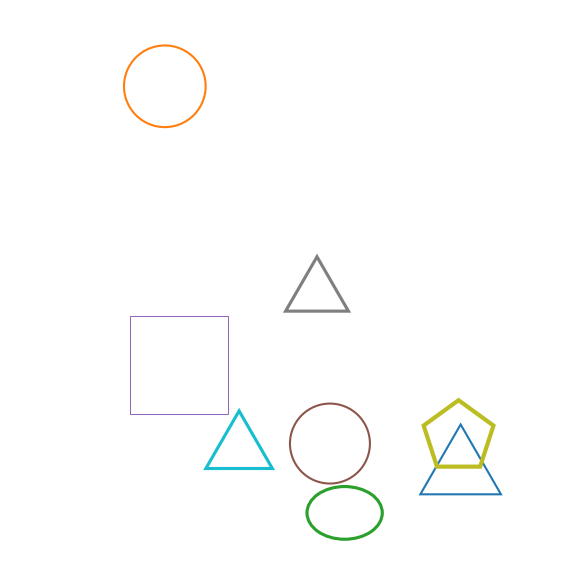[{"shape": "triangle", "thickness": 1, "radius": 0.4, "center": [0.798, 0.183]}, {"shape": "circle", "thickness": 1, "radius": 0.35, "center": [0.285, 0.85]}, {"shape": "oval", "thickness": 1.5, "radius": 0.33, "center": [0.597, 0.111]}, {"shape": "square", "thickness": 0.5, "radius": 0.42, "center": [0.31, 0.368]}, {"shape": "circle", "thickness": 1, "radius": 0.35, "center": [0.571, 0.231]}, {"shape": "triangle", "thickness": 1.5, "radius": 0.31, "center": [0.549, 0.492]}, {"shape": "pentagon", "thickness": 2, "radius": 0.32, "center": [0.794, 0.243]}, {"shape": "triangle", "thickness": 1.5, "radius": 0.33, "center": [0.414, 0.221]}]